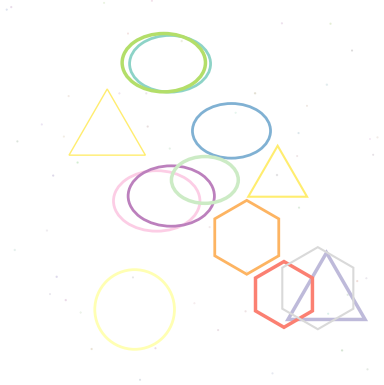[{"shape": "oval", "thickness": 2, "radius": 0.53, "center": [0.442, 0.834]}, {"shape": "circle", "thickness": 2, "radius": 0.52, "center": [0.35, 0.196]}, {"shape": "triangle", "thickness": 2.5, "radius": 0.58, "center": [0.848, 0.228]}, {"shape": "hexagon", "thickness": 2.5, "radius": 0.43, "center": [0.738, 0.235]}, {"shape": "oval", "thickness": 2, "radius": 0.51, "center": [0.601, 0.66]}, {"shape": "hexagon", "thickness": 2, "radius": 0.48, "center": [0.641, 0.384]}, {"shape": "oval", "thickness": 2.5, "radius": 0.54, "center": [0.425, 0.837]}, {"shape": "oval", "thickness": 2, "radius": 0.56, "center": [0.407, 0.478]}, {"shape": "hexagon", "thickness": 1.5, "radius": 0.53, "center": [0.826, 0.251]}, {"shape": "oval", "thickness": 2, "radius": 0.56, "center": [0.445, 0.491]}, {"shape": "oval", "thickness": 2.5, "radius": 0.43, "center": [0.532, 0.533]}, {"shape": "triangle", "thickness": 1, "radius": 0.57, "center": [0.278, 0.654]}, {"shape": "triangle", "thickness": 1.5, "radius": 0.44, "center": [0.721, 0.533]}]